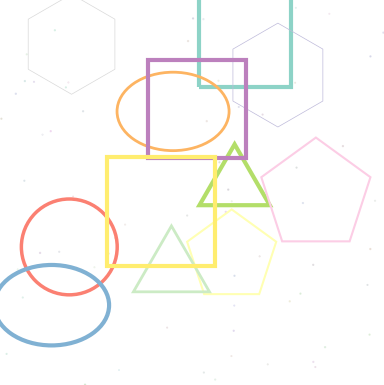[{"shape": "square", "thickness": 3, "radius": 0.6, "center": [0.636, 0.894]}, {"shape": "pentagon", "thickness": 1.5, "radius": 0.61, "center": [0.602, 0.334]}, {"shape": "hexagon", "thickness": 0.5, "radius": 0.67, "center": [0.722, 0.805]}, {"shape": "circle", "thickness": 2.5, "radius": 0.62, "center": [0.18, 0.359]}, {"shape": "oval", "thickness": 3, "radius": 0.75, "center": [0.134, 0.207]}, {"shape": "oval", "thickness": 2, "radius": 0.73, "center": [0.45, 0.711]}, {"shape": "triangle", "thickness": 3, "radius": 0.53, "center": [0.609, 0.52]}, {"shape": "pentagon", "thickness": 1.5, "radius": 0.75, "center": [0.82, 0.494]}, {"shape": "hexagon", "thickness": 0.5, "radius": 0.65, "center": [0.186, 0.885]}, {"shape": "square", "thickness": 3, "radius": 0.64, "center": [0.512, 0.718]}, {"shape": "triangle", "thickness": 2, "radius": 0.57, "center": [0.445, 0.299]}, {"shape": "square", "thickness": 3, "radius": 0.7, "center": [0.419, 0.45]}]